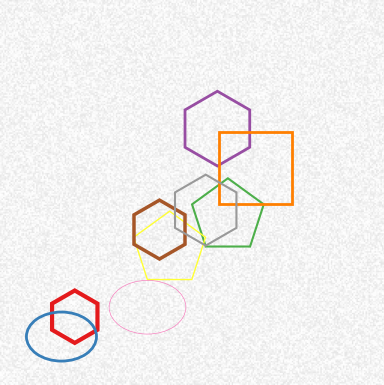[{"shape": "hexagon", "thickness": 3, "radius": 0.34, "center": [0.194, 0.177]}, {"shape": "oval", "thickness": 2, "radius": 0.45, "center": [0.16, 0.126]}, {"shape": "pentagon", "thickness": 1.5, "radius": 0.49, "center": [0.592, 0.439]}, {"shape": "hexagon", "thickness": 2, "radius": 0.49, "center": [0.565, 0.666]}, {"shape": "square", "thickness": 2, "radius": 0.47, "center": [0.664, 0.565]}, {"shape": "pentagon", "thickness": 1, "radius": 0.49, "center": [0.441, 0.353]}, {"shape": "hexagon", "thickness": 2.5, "radius": 0.38, "center": [0.414, 0.404]}, {"shape": "oval", "thickness": 0.5, "radius": 0.5, "center": [0.383, 0.202]}, {"shape": "hexagon", "thickness": 1.5, "radius": 0.46, "center": [0.534, 0.454]}]